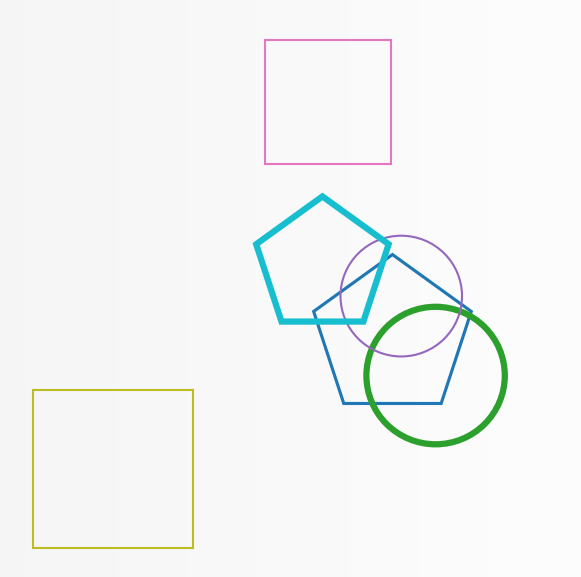[{"shape": "pentagon", "thickness": 1.5, "radius": 0.71, "center": [0.675, 0.416]}, {"shape": "circle", "thickness": 3, "radius": 0.6, "center": [0.749, 0.349]}, {"shape": "circle", "thickness": 1, "radius": 0.52, "center": [0.69, 0.486]}, {"shape": "square", "thickness": 1, "radius": 0.54, "center": [0.564, 0.822]}, {"shape": "square", "thickness": 1, "radius": 0.69, "center": [0.195, 0.187]}, {"shape": "pentagon", "thickness": 3, "radius": 0.6, "center": [0.555, 0.539]}]